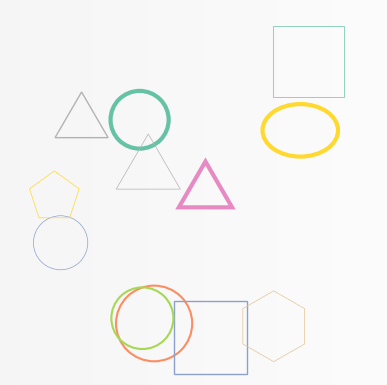[{"shape": "square", "thickness": 0.5, "radius": 0.46, "center": [0.796, 0.839]}, {"shape": "circle", "thickness": 3, "radius": 0.37, "center": [0.36, 0.689]}, {"shape": "circle", "thickness": 1.5, "radius": 0.49, "center": [0.398, 0.16]}, {"shape": "square", "thickness": 1, "radius": 0.47, "center": [0.544, 0.124]}, {"shape": "circle", "thickness": 0.5, "radius": 0.35, "center": [0.156, 0.369]}, {"shape": "triangle", "thickness": 3, "radius": 0.4, "center": [0.53, 0.501]}, {"shape": "circle", "thickness": 1.5, "radius": 0.4, "center": [0.367, 0.173]}, {"shape": "oval", "thickness": 3, "radius": 0.49, "center": [0.775, 0.661]}, {"shape": "pentagon", "thickness": 0.5, "radius": 0.34, "center": [0.14, 0.489]}, {"shape": "hexagon", "thickness": 0.5, "radius": 0.46, "center": [0.706, 0.153]}, {"shape": "triangle", "thickness": 0.5, "radius": 0.48, "center": [0.383, 0.557]}, {"shape": "triangle", "thickness": 1, "radius": 0.4, "center": [0.211, 0.682]}]